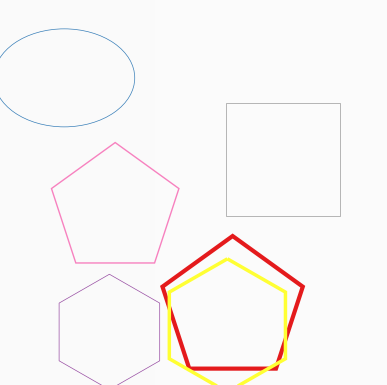[{"shape": "pentagon", "thickness": 3, "radius": 0.95, "center": [0.6, 0.197]}, {"shape": "oval", "thickness": 0.5, "radius": 0.91, "center": [0.166, 0.798]}, {"shape": "hexagon", "thickness": 0.5, "radius": 0.75, "center": [0.282, 0.138]}, {"shape": "hexagon", "thickness": 2.5, "radius": 0.87, "center": [0.587, 0.155]}, {"shape": "pentagon", "thickness": 1, "radius": 0.86, "center": [0.297, 0.457]}, {"shape": "square", "thickness": 0.5, "radius": 0.74, "center": [0.73, 0.586]}]